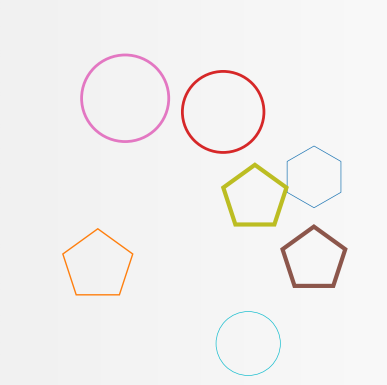[{"shape": "hexagon", "thickness": 0.5, "radius": 0.4, "center": [0.81, 0.541]}, {"shape": "pentagon", "thickness": 1, "radius": 0.47, "center": [0.252, 0.311]}, {"shape": "circle", "thickness": 2, "radius": 0.53, "center": [0.576, 0.709]}, {"shape": "pentagon", "thickness": 3, "radius": 0.43, "center": [0.81, 0.326]}, {"shape": "circle", "thickness": 2, "radius": 0.56, "center": [0.323, 0.745]}, {"shape": "pentagon", "thickness": 3, "radius": 0.43, "center": [0.658, 0.486]}, {"shape": "circle", "thickness": 0.5, "radius": 0.41, "center": [0.641, 0.108]}]